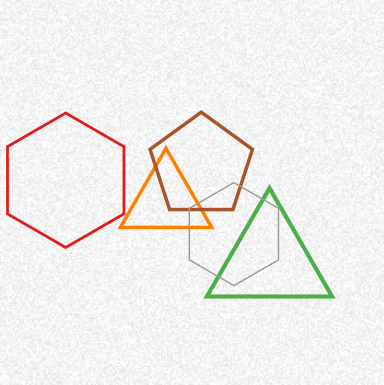[{"shape": "hexagon", "thickness": 2, "radius": 0.87, "center": [0.171, 0.532]}, {"shape": "triangle", "thickness": 3, "radius": 0.94, "center": [0.7, 0.324]}, {"shape": "triangle", "thickness": 2.5, "radius": 0.69, "center": [0.431, 0.478]}, {"shape": "pentagon", "thickness": 2.5, "radius": 0.7, "center": [0.523, 0.569]}, {"shape": "hexagon", "thickness": 1, "radius": 0.67, "center": [0.608, 0.392]}]